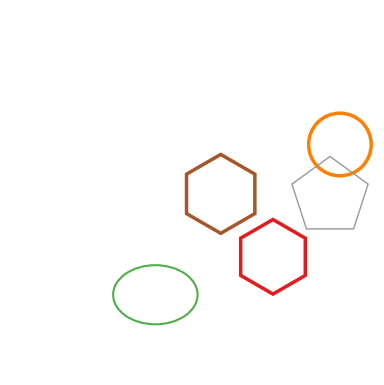[{"shape": "hexagon", "thickness": 2.5, "radius": 0.48, "center": [0.709, 0.333]}, {"shape": "oval", "thickness": 1.5, "radius": 0.55, "center": [0.404, 0.234]}, {"shape": "circle", "thickness": 2.5, "radius": 0.41, "center": [0.883, 0.625]}, {"shape": "hexagon", "thickness": 2.5, "radius": 0.51, "center": [0.573, 0.496]}, {"shape": "pentagon", "thickness": 1, "radius": 0.52, "center": [0.857, 0.49]}]